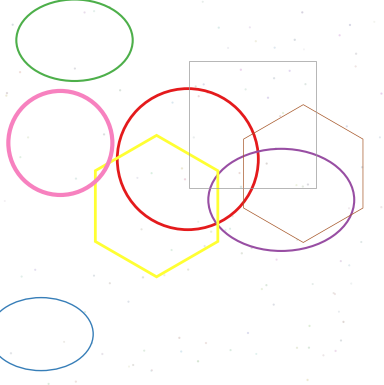[{"shape": "circle", "thickness": 2, "radius": 0.92, "center": [0.488, 0.587]}, {"shape": "oval", "thickness": 1, "radius": 0.68, "center": [0.107, 0.132]}, {"shape": "oval", "thickness": 1.5, "radius": 0.76, "center": [0.194, 0.895]}, {"shape": "oval", "thickness": 1.5, "radius": 0.95, "center": [0.731, 0.481]}, {"shape": "hexagon", "thickness": 2, "radius": 0.92, "center": [0.407, 0.465]}, {"shape": "hexagon", "thickness": 0.5, "radius": 0.89, "center": [0.788, 0.549]}, {"shape": "circle", "thickness": 3, "radius": 0.68, "center": [0.157, 0.629]}, {"shape": "square", "thickness": 0.5, "radius": 0.82, "center": [0.655, 0.676]}]